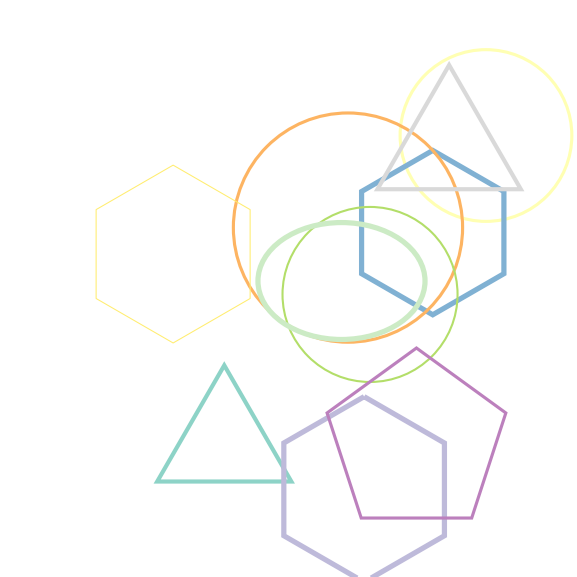[{"shape": "triangle", "thickness": 2, "radius": 0.67, "center": [0.388, 0.232]}, {"shape": "circle", "thickness": 1.5, "radius": 0.74, "center": [0.842, 0.764]}, {"shape": "hexagon", "thickness": 2.5, "radius": 0.8, "center": [0.631, 0.152]}, {"shape": "hexagon", "thickness": 2.5, "radius": 0.71, "center": [0.749, 0.596]}, {"shape": "circle", "thickness": 1.5, "radius": 0.99, "center": [0.603, 0.605]}, {"shape": "circle", "thickness": 1, "radius": 0.76, "center": [0.641, 0.489]}, {"shape": "triangle", "thickness": 2, "radius": 0.72, "center": [0.778, 0.743]}, {"shape": "pentagon", "thickness": 1.5, "radius": 0.81, "center": [0.721, 0.234]}, {"shape": "oval", "thickness": 2.5, "radius": 0.72, "center": [0.591, 0.513]}, {"shape": "hexagon", "thickness": 0.5, "radius": 0.77, "center": [0.3, 0.559]}]